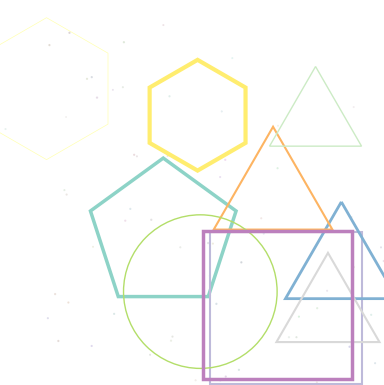[{"shape": "pentagon", "thickness": 2.5, "radius": 0.99, "center": [0.424, 0.391]}, {"shape": "hexagon", "thickness": 0.5, "radius": 0.92, "center": [0.121, 0.77]}, {"shape": "square", "thickness": 1.5, "radius": 0.99, "center": [0.743, 0.2]}, {"shape": "triangle", "thickness": 2, "radius": 0.84, "center": [0.887, 0.308]}, {"shape": "triangle", "thickness": 1.5, "radius": 0.89, "center": [0.709, 0.493]}, {"shape": "circle", "thickness": 1, "radius": 1.0, "center": [0.52, 0.243]}, {"shape": "triangle", "thickness": 1.5, "radius": 0.77, "center": [0.852, 0.189]}, {"shape": "square", "thickness": 2.5, "radius": 0.97, "center": [0.72, 0.208]}, {"shape": "triangle", "thickness": 1, "radius": 0.69, "center": [0.82, 0.689]}, {"shape": "hexagon", "thickness": 3, "radius": 0.72, "center": [0.513, 0.701]}]